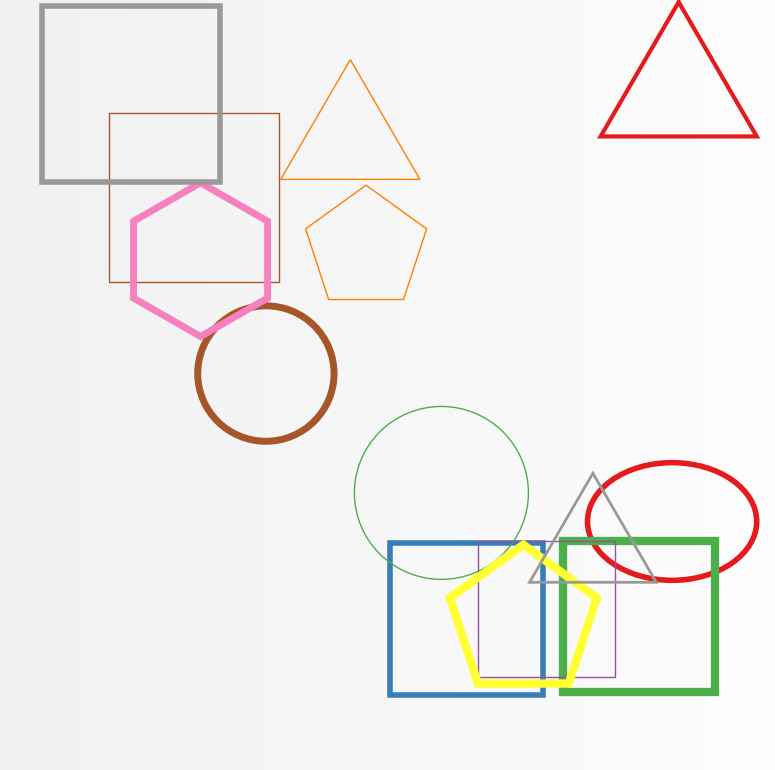[{"shape": "oval", "thickness": 2, "radius": 0.55, "center": [0.867, 0.323]}, {"shape": "triangle", "thickness": 1.5, "radius": 0.58, "center": [0.876, 0.881]}, {"shape": "square", "thickness": 2, "radius": 0.49, "center": [0.602, 0.196]}, {"shape": "square", "thickness": 3, "radius": 0.49, "center": [0.824, 0.199]}, {"shape": "circle", "thickness": 0.5, "radius": 0.56, "center": [0.57, 0.36]}, {"shape": "square", "thickness": 0.5, "radius": 0.44, "center": [0.705, 0.209]}, {"shape": "triangle", "thickness": 0.5, "radius": 0.52, "center": [0.452, 0.819]}, {"shape": "pentagon", "thickness": 0.5, "radius": 0.41, "center": [0.472, 0.677]}, {"shape": "pentagon", "thickness": 3, "radius": 0.5, "center": [0.675, 0.193]}, {"shape": "circle", "thickness": 2.5, "radius": 0.44, "center": [0.343, 0.515]}, {"shape": "square", "thickness": 0.5, "radius": 0.55, "center": [0.251, 0.743]}, {"shape": "hexagon", "thickness": 2.5, "radius": 0.5, "center": [0.259, 0.663]}, {"shape": "square", "thickness": 2, "radius": 0.57, "center": [0.169, 0.878]}, {"shape": "triangle", "thickness": 1, "radius": 0.47, "center": [0.765, 0.291]}]